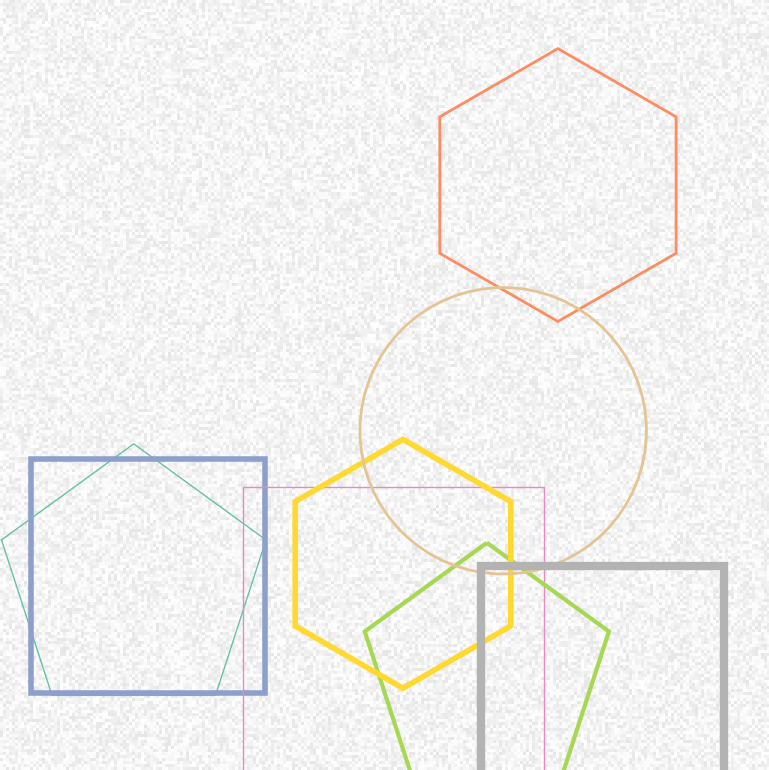[{"shape": "pentagon", "thickness": 0.5, "radius": 0.9, "center": [0.174, 0.243]}, {"shape": "hexagon", "thickness": 1, "radius": 0.89, "center": [0.725, 0.76]}, {"shape": "square", "thickness": 2, "radius": 0.76, "center": [0.193, 0.252]}, {"shape": "square", "thickness": 0.5, "radius": 0.98, "center": [0.511, 0.173]}, {"shape": "pentagon", "thickness": 1.5, "radius": 0.83, "center": [0.632, 0.128]}, {"shape": "hexagon", "thickness": 2, "radius": 0.81, "center": [0.523, 0.268]}, {"shape": "circle", "thickness": 1, "radius": 0.93, "center": [0.654, 0.441]}, {"shape": "square", "thickness": 3, "radius": 0.79, "center": [0.782, 0.108]}]